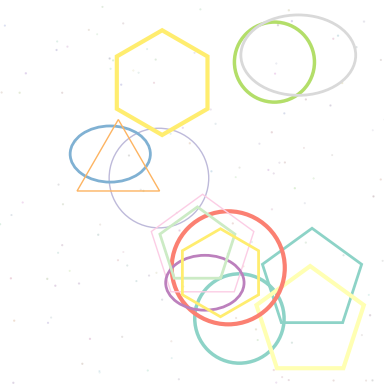[{"shape": "pentagon", "thickness": 2, "radius": 0.68, "center": [0.81, 0.272]}, {"shape": "circle", "thickness": 2.5, "radius": 0.58, "center": [0.622, 0.173]}, {"shape": "pentagon", "thickness": 3, "radius": 0.73, "center": [0.806, 0.162]}, {"shape": "circle", "thickness": 1, "radius": 0.65, "center": [0.413, 0.538]}, {"shape": "circle", "thickness": 3, "radius": 0.73, "center": [0.593, 0.304]}, {"shape": "oval", "thickness": 2, "radius": 0.52, "center": [0.286, 0.6]}, {"shape": "triangle", "thickness": 1, "radius": 0.62, "center": [0.307, 0.566]}, {"shape": "circle", "thickness": 2.5, "radius": 0.52, "center": [0.713, 0.839]}, {"shape": "pentagon", "thickness": 1, "radius": 0.7, "center": [0.526, 0.355]}, {"shape": "oval", "thickness": 2, "radius": 0.75, "center": [0.775, 0.857]}, {"shape": "oval", "thickness": 2, "radius": 0.51, "center": [0.532, 0.266]}, {"shape": "pentagon", "thickness": 2, "radius": 0.51, "center": [0.513, 0.36]}, {"shape": "hexagon", "thickness": 2, "radius": 0.57, "center": [0.573, 0.292]}, {"shape": "hexagon", "thickness": 3, "radius": 0.68, "center": [0.421, 0.785]}]